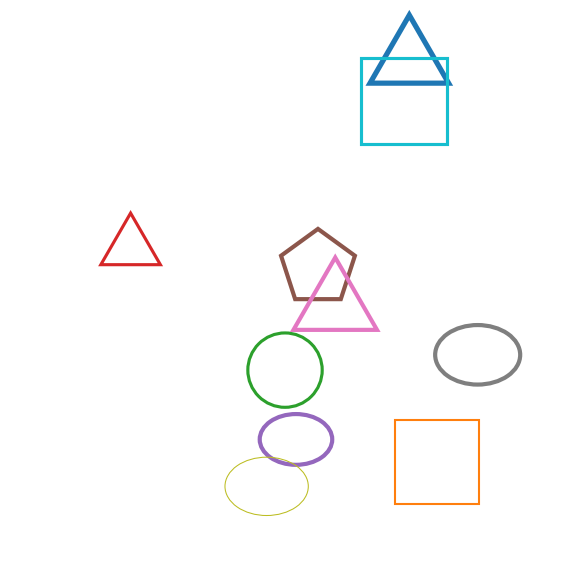[{"shape": "triangle", "thickness": 2.5, "radius": 0.39, "center": [0.709, 0.894]}, {"shape": "square", "thickness": 1, "radius": 0.36, "center": [0.757, 0.199]}, {"shape": "circle", "thickness": 1.5, "radius": 0.32, "center": [0.494, 0.358]}, {"shape": "triangle", "thickness": 1.5, "radius": 0.3, "center": [0.226, 0.571]}, {"shape": "oval", "thickness": 2, "radius": 0.31, "center": [0.513, 0.238]}, {"shape": "pentagon", "thickness": 2, "radius": 0.34, "center": [0.551, 0.536]}, {"shape": "triangle", "thickness": 2, "radius": 0.42, "center": [0.58, 0.47]}, {"shape": "oval", "thickness": 2, "radius": 0.37, "center": [0.827, 0.385]}, {"shape": "oval", "thickness": 0.5, "radius": 0.36, "center": [0.462, 0.157]}, {"shape": "square", "thickness": 1.5, "radius": 0.37, "center": [0.699, 0.824]}]